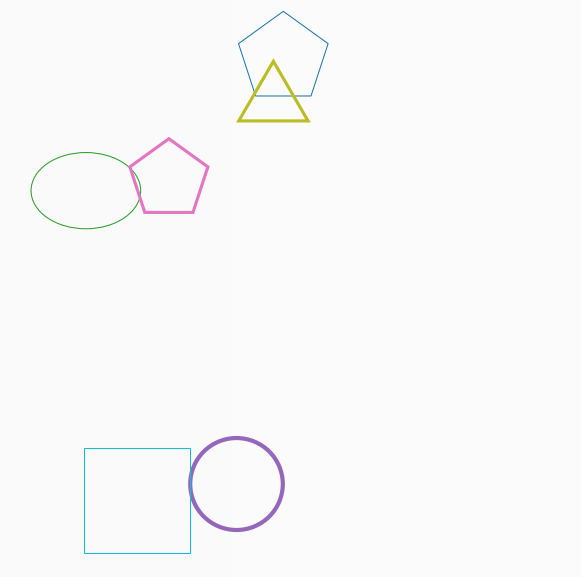[{"shape": "pentagon", "thickness": 0.5, "radius": 0.41, "center": [0.487, 0.898]}, {"shape": "oval", "thickness": 0.5, "radius": 0.47, "center": [0.148, 0.669]}, {"shape": "circle", "thickness": 2, "radius": 0.4, "center": [0.407, 0.161]}, {"shape": "pentagon", "thickness": 1.5, "radius": 0.35, "center": [0.291, 0.688]}, {"shape": "triangle", "thickness": 1.5, "radius": 0.34, "center": [0.47, 0.824]}, {"shape": "square", "thickness": 0.5, "radius": 0.46, "center": [0.236, 0.132]}]